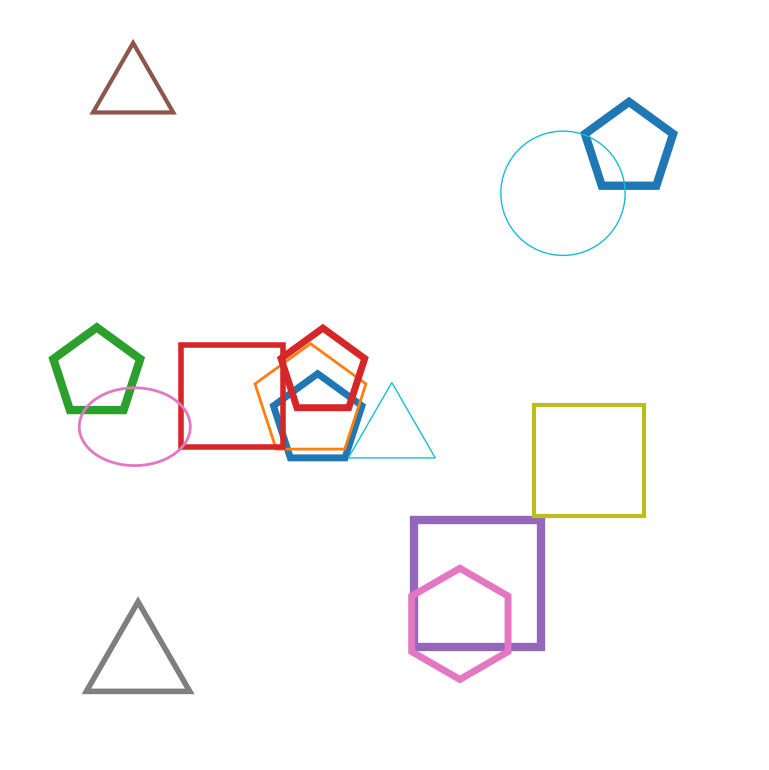[{"shape": "pentagon", "thickness": 2.5, "radius": 0.3, "center": [0.413, 0.454]}, {"shape": "pentagon", "thickness": 3, "radius": 0.3, "center": [0.817, 0.807]}, {"shape": "pentagon", "thickness": 1, "radius": 0.38, "center": [0.403, 0.478]}, {"shape": "pentagon", "thickness": 3, "radius": 0.3, "center": [0.126, 0.515]}, {"shape": "pentagon", "thickness": 2.5, "radius": 0.29, "center": [0.419, 0.517]}, {"shape": "square", "thickness": 2, "radius": 0.33, "center": [0.301, 0.486]}, {"shape": "square", "thickness": 3, "radius": 0.41, "center": [0.621, 0.242]}, {"shape": "triangle", "thickness": 1.5, "radius": 0.3, "center": [0.173, 0.884]}, {"shape": "hexagon", "thickness": 2.5, "radius": 0.36, "center": [0.597, 0.19]}, {"shape": "oval", "thickness": 1, "radius": 0.36, "center": [0.175, 0.446]}, {"shape": "triangle", "thickness": 2, "radius": 0.39, "center": [0.179, 0.141]}, {"shape": "square", "thickness": 1.5, "radius": 0.36, "center": [0.765, 0.402]}, {"shape": "circle", "thickness": 0.5, "radius": 0.4, "center": [0.731, 0.749]}, {"shape": "triangle", "thickness": 0.5, "radius": 0.33, "center": [0.509, 0.438]}]